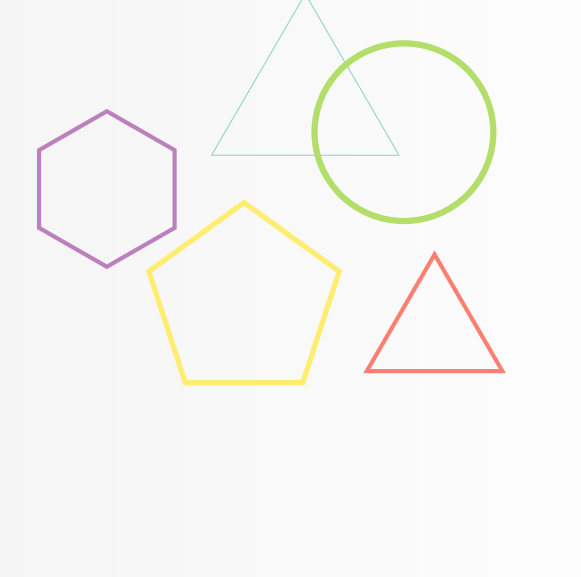[{"shape": "triangle", "thickness": 0.5, "radius": 0.93, "center": [0.525, 0.823]}, {"shape": "triangle", "thickness": 2, "radius": 0.67, "center": [0.748, 0.424]}, {"shape": "circle", "thickness": 3, "radius": 0.77, "center": [0.695, 0.77]}, {"shape": "hexagon", "thickness": 2, "radius": 0.67, "center": [0.184, 0.672]}, {"shape": "pentagon", "thickness": 2.5, "radius": 0.86, "center": [0.42, 0.476]}]